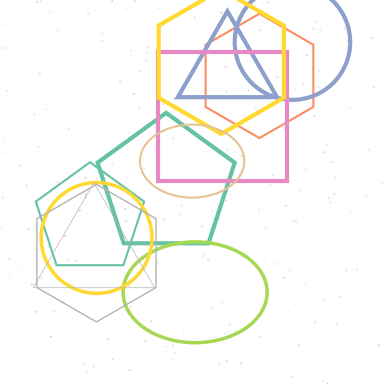[{"shape": "pentagon", "thickness": 1.5, "radius": 0.74, "center": [0.234, 0.431]}, {"shape": "pentagon", "thickness": 3, "radius": 0.94, "center": [0.432, 0.52]}, {"shape": "hexagon", "thickness": 1.5, "radius": 0.81, "center": [0.674, 0.803]}, {"shape": "circle", "thickness": 3, "radius": 0.75, "center": [0.76, 0.891]}, {"shape": "triangle", "thickness": 3, "radius": 0.74, "center": [0.591, 0.822]}, {"shape": "square", "thickness": 3, "radius": 0.84, "center": [0.577, 0.696]}, {"shape": "oval", "thickness": 2.5, "radius": 0.94, "center": [0.507, 0.241]}, {"shape": "hexagon", "thickness": 3, "radius": 0.94, "center": [0.575, 0.84]}, {"shape": "circle", "thickness": 2.5, "radius": 0.72, "center": [0.251, 0.382]}, {"shape": "oval", "thickness": 1.5, "radius": 0.68, "center": [0.499, 0.581]}, {"shape": "hexagon", "thickness": 1, "radius": 0.89, "center": [0.251, 0.343]}, {"shape": "triangle", "thickness": 0.5, "radius": 0.91, "center": [0.244, 0.344]}]